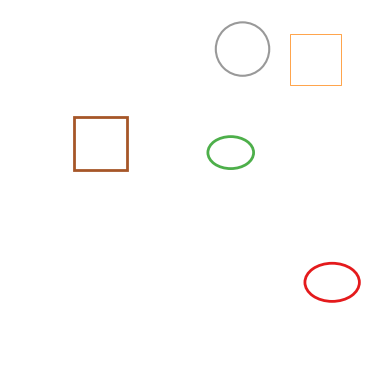[{"shape": "oval", "thickness": 2, "radius": 0.35, "center": [0.863, 0.267]}, {"shape": "oval", "thickness": 2, "radius": 0.3, "center": [0.599, 0.604]}, {"shape": "square", "thickness": 0.5, "radius": 0.33, "center": [0.82, 0.846]}, {"shape": "square", "thickness": 2, "radius": 0.34, "center": [0.26, 0.628]}, {"shape": "circle", "thickness": 1.5, "radius": 0.35, "center": [0.63, 0.873]}]